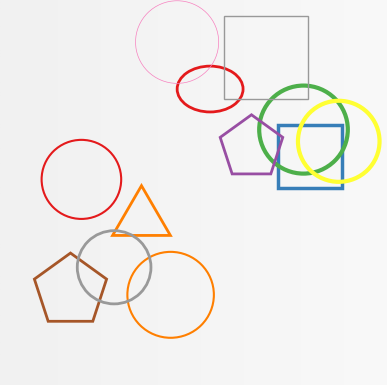[{"shape": "oval", "thickness": 2, "radius": 0.43, "center": [0.542, 0.769]}, {"shape": "circle", "thickness": 1.5, "radius": 0.51, "center": [0.21, 0.534]}, {"shape": "square", "thickness": 2.5, "radius": 0.41, "center": [0.8, 0.593]}, {"shape": "circle", "thickness": 3, "radius": 0.57, "center": [0.783, 0.663]}, {"shape": "pentagon", "thickness": 2, "radius": 0.42, "center": [0.649, 0.617]}, {"shape": "circle", "thickness": 1.5, "radius": 0.56, "center": [0.44, 0.234]}, {"shape": "triangle", "thickness": 2, "radius": 0.43, "center": [0.365, 0.432]}, {"shape": "circle", "thickness": 3, "radius": 0.53, "center": [0.874, 0.633]}, {"shape": "pentagon", "thickness": 2, "radius": 0.49, "center": [0.182, 0.245]}, {"shape": "circle", "thickness": 0.5, "radius": 0.54, "center": [0.457, 0.891]}, {"shape": "square", "thickness": 1, "radius": 0.54, "center": [0.687, 0.85]}, {"shape": "circle", "thickness": 2, "radius": 0.48, "center": [0.294, 0.306]}]